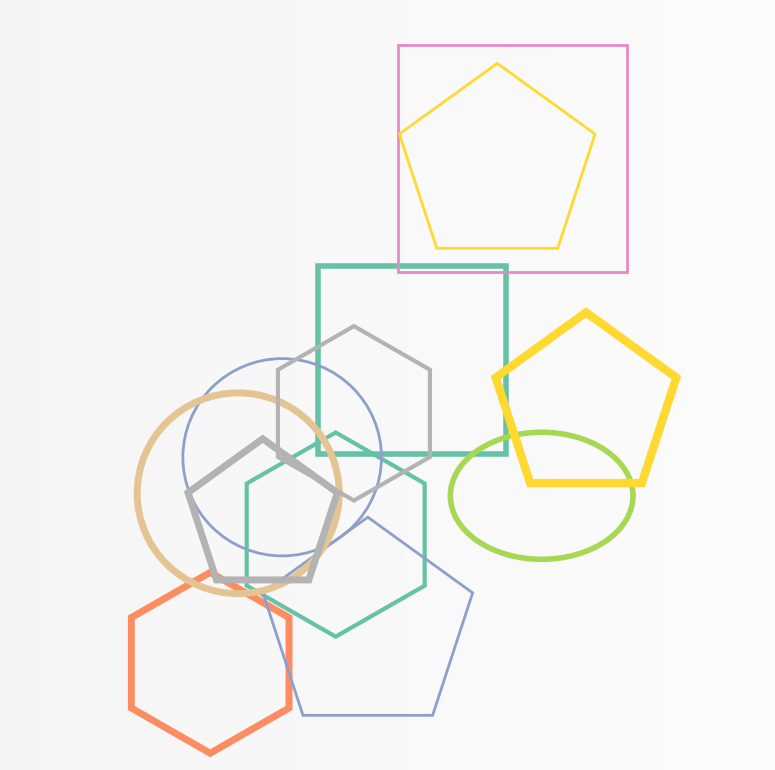[{"shape": "square", "thickness": 2, "radius": 0.61, "center": [0.531, 0.532]}, {"shape": "hexagon", "thickness": 1.5, "radius": 0.66, "center": [0.433, 0.306]}, {"shape": "hexagon", "thickness": 2.5, "radius": 0.59, "center": [0.271, 0.139]}, {"shape": "pentagon", "thickness": 1, "radius": 0.71, "center": [0.475, 0.186]}, {"shape": "circle", "thickness": 1, "radius": 0.64, "center": [0.364, 0.406]}, {"shape": "square", "thickness": 1, "radius": 0.74, "center": [0.661, 0.794]}, {"shape": "oval", "thickness": 2, "radius": 0.59, "center": [0.699, 0.356]}, {"shape": "pentagon", "thickness": 1, "radius": 0.66, "center": [0.642, 0.785]}, {"shape": "pentagon", "thickness": 3, "radius": 0.61, "center": [0.756, 0.472]}, {"shape": "circle", "thickness": 2.5, "radius": 0.65, "center": [0.307, 0.359]}, {"shape": "hexagon", "thickness": 1.5, "radius": 0.57, "center": [0.457, 0.463]}, {"shape": "pentagon", "thickness": 2.5, "radius": 0.51, "center": [0.339, 0.329]}]